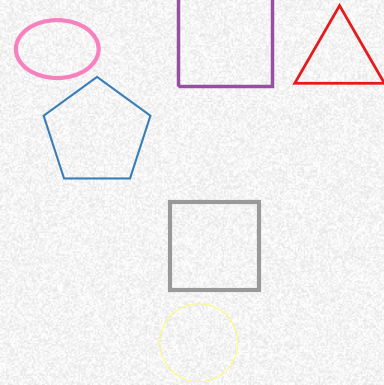[{"shape": "triangle", "thickness": 2, "radius": 0.67, "center": [0.882, 0.851]}, {"shape": "pentagon", "thickness": 1.5, "radius": 0.73, "center": [0.252, 0.654]}, {"shape": "square", "thickness": 2.5, "radius": 0.61, "center": [0.585, 0.899]}, {"shape": "circle", "thickness": 0.5, "radius": 0.51, "center": [0.516, 0.11]}, {"shape": "oval", "thickness": 3, "radius": 0.54, "center": [0.149, 0.873]}, {"shape": "square", "thickness": 3, "radius": 0.57, "center": [0.557, 0.36]}]